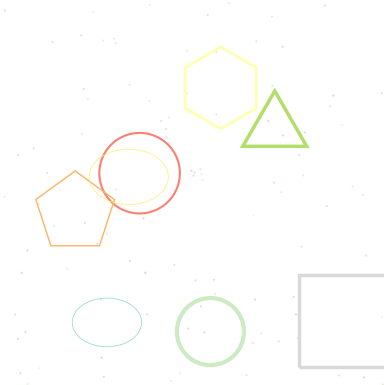[{"shape": "oval", "thickness": 0.5, "radius": 0.45, "center": [0.278, 0.163]}, {"shape": "hexagon", "thickness": 2, "radius": 0.53, "center": [0.573, 0.772]}, {"shape": "circle", "thickness": 1.5, "radius": 0.52, "center": [0.363, 0.55]}, {"shape": "pentagon", "thickness": 1, "radius": 0.54, "center": [0.195, 0.448]}, {"shape": "triangle", "thickness": 2.5, "radius": 0.48, "center": [0.714, 0.668]}, {"shape": "square", "thickness": 2.5, "radius": 0.6, "center": [0.897, 0.167]}, {"shape": "circle", "thickness": 3, "radius": 0.44, "center": [0.547, 0.139]}, {"shape": "oval", "thickness": 0.5, "radius": 0.51, "center": [0.334, 0.541]}]